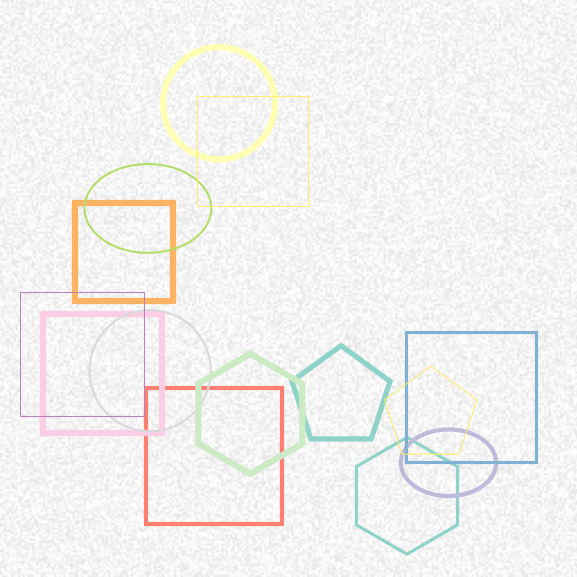[{"shape": "hexagon", "thickness": 1.5, "radius": 0.51, "center": [0.705, 0.141]}, {"shape": "pentagon", "thickness": 2.5, "radius": 0.45, "center": [0.59, 0.311]}, {"shape": "circle", "thickness": 3, "radius": 0.49, "center": [0.379, 0.82]}, {"shape": "oval", "thickness": 2, "radius": 0.41, "center": [0.777, 0.198]}, {"shape": "square", "thickness": 2, "radius": 0.59, "center": [0.37, 0.209]}, {"shape": "square", "thickness": 1.5, "radius": 0.56, "center": [0.815, 0.312]}, {"shape": "square", "thickness": 3, "radius": 0.43, "center": [0.215, 0.563]}, {"shape": "oval", "thickness": 1, "radius": 0.55, "center": [0.256, 0.638]}, {"shape": "square", "thickness": 3, "radius": 0.52, "center": [0.178, 0.353]}, {"shape": "circle", "thickness": 1, "radius": 0.53, "center": [0.26, 0.357]}, {"shape": "square", "thickness": 0.5, "radius": 0.54, "center": [0.142, 0.386]}, {"shape": "hexagon", "thickness": 3, "radius": 0.52, "center": [0.433, 0.283]}, {"shape": "pentagon", "thickness": 0.5, "radius": 0.42, "center": [0.746, 0.281]}, {"shape": "square", "thickness": 0.5, "radius": 0.48, "center": [0.437, 0.738]}]